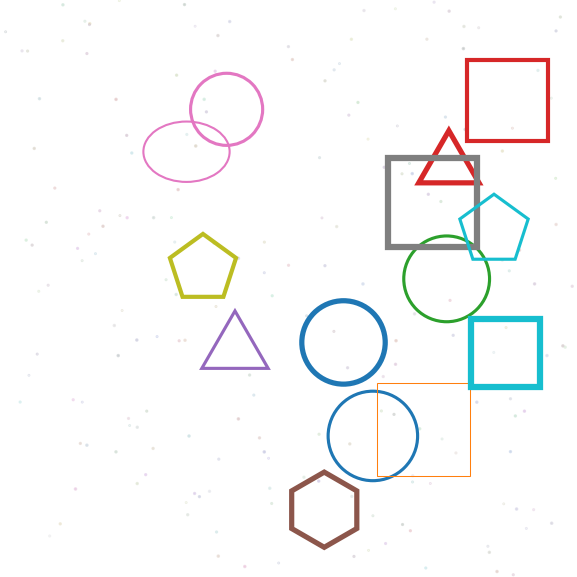[{"shape": "circle", "thickness": 2.5, "radius": 0.36, "center": [0.595, 0.406]}, {"shape": "circle", "thickness": 1.5, "radius": 0.39, "center": [0.646, 0.244]}, {"shape": "square", "thickness": 0.5, "radius": 0.4, "center": [0.734, 0.256]}, {"shape": "circle", "thickness": 1.5, "radius": 0.37, "center": [0.773, 0.516]}, {"shape": "square", "thickness": 2, "radius": 0.35, "center": [0.879, 0.825]}, {"shape": "triangle", "thickness": 2.5, "radius": 0.3, "center": [0.777, 0.713]}, {"shape": "triangle", "thickness": 1.5, "radius": 0.33, "center": [0.407, 0.394]}, {"shape": "hexagon", "thickness": 2.5, "radius": 0.33, "center": [0.561, 0.117]}, {"shape": "oval", "thickness": 1, "radius": 0.37, "center": [0.323, 0.736]}, {"shape": "circle", "thickness": 1.5, "radius": 0.31, "center": [0.392, 0.81]}, {"shape": "square", "thickness": 3, "radius": 0.39, "center": [0.749, 0.648]}, {"shape": "pentagon", "thickness": 2, "radius": 0.3, "center": [0.351, 0.534]}, {"shape": "pentagon", "thickness": 1.5, "radius": 0.31, "center": [0.855, 0.601]}, {"shape": "square", "thickness": 3, "radius": 0.3, "center": [0.876, 0.388]}]